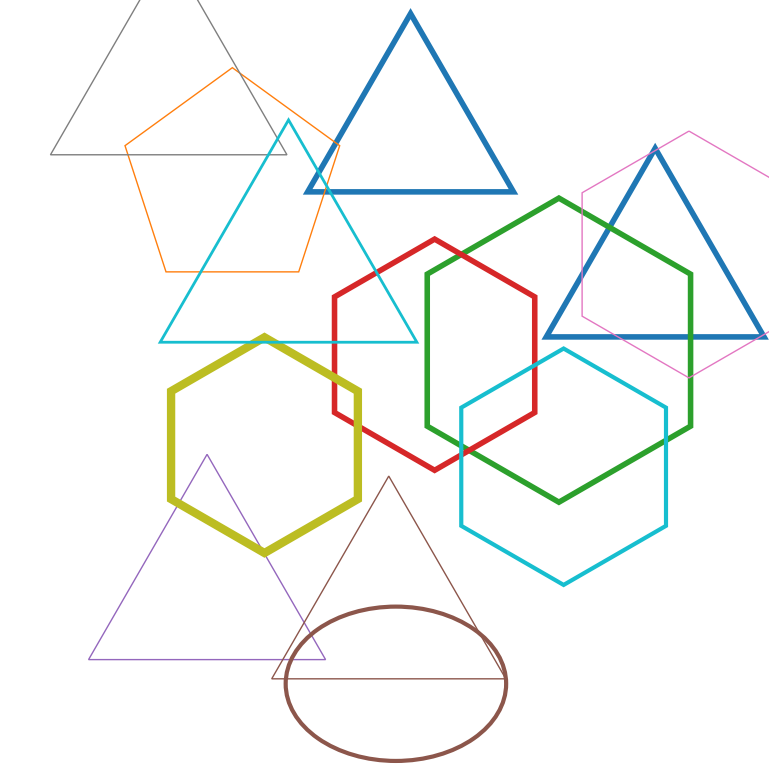[{"shape": "triangle", "thickness": 2, "radius": 0.82, "center": [0.851, 0.644]}, {"shape": "triangle", "thickness": 2, "radius": 0.77, "center": [0.533, 0.828]}, {"shape": "pentagon", "thickness": 0.5, "radius": 0.73, "center": [0.302, 0.766]}, {"shape": "hexagon", "thickness": 2, "radius": 0.99, "center": [0.726, 0.545]}, {"shape": "hexagon", "thickness": 2, "radius": 0.75, "center": [0.564, 0.539]}, {"shape": "triangle", "thickness": 0.5, "radius": 0.89, "center": [0.269, 0.232]}, {"shape": "triangle", "thickness": 0.5, "radius": 0.88, "center": [0.505, 0.206]}, {"shape": "oval", "thickness": 1.5, "radius": 0.72, "center": [0.514, 0.112]}, {"shape": "hexagon", "thickness": 0.5, "radius": 0.8, "center": [0.895, 0.67]}, {"shape": "triangle", "thickness": 0.5, "radius": 0.89, "center": [0.219, 0.888]}, {"shape": "hexagon", "thickness": 3, "radius": 0.7, "center": [0.343, 0.422]}, {"shape": "hexagon", "thickness": 1.5, "radius": 0.77, "center": [0.732, 0.394]}, {"shape": "triangle", "thickness": 1, "radius": 0.96, "center": [0.375, 0.652]}]